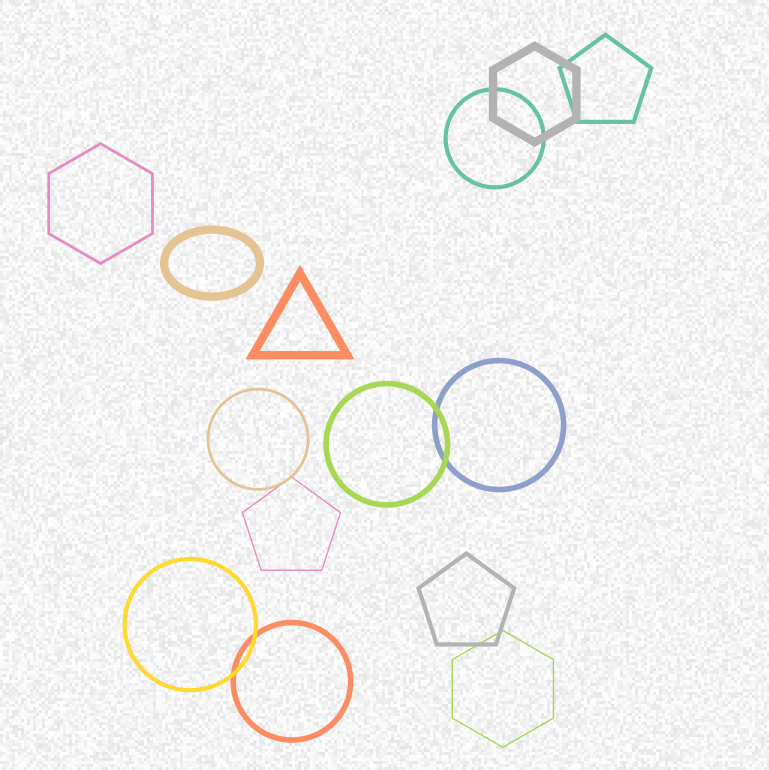[{"shape": "pentagon", "thickness": 1.5, "radius": 0.31, "center": [0.786, 0.892]}, {"shape": "circle", "thickness": 1.5, "radius": 0.32, "center": [0.642, 0.82]}, {"shape": "circle", "thickness": 2, "radius": 0.38, "center": [0.379, 0.115]}, {"shape": "triangle", "thickness": 3, "radius": 0.36, "center": [0.39, 0.574]}, {"shape": "circle", "thickness": 2, "radius": 0.42, "center": [0.648, 0.448]}, {"shape": "pentagon", "thickness": 0.5, "radius": 0.33, "center": [0.379, 0.314]}, {"shape": "hexagon", "thickness": 1, "radius": 0.39, "center": [0.131, 0.736]}, {"shape": "circle", "thickness": 2, "radius": 0.39, "center": [0.502, 0.423]}, {"shape": "hexagon", "thickness": 0.5, "radius": 0.38, "center": [0.653, 0.105]}, {"shape": "circle", "thickness": 1.5, "radius": 0.43, "center": [0.247, 0.189]}, {"shape": "circle", "thickness": 1, "radius": 0.33, "center": [0.335, 0.43]}, {"shape": "oval", "thickness": 3, "radius": 0.31, "center": [0.275, 0.658]}, {"shape": "pentagon", "thickness": 1.5, "radius": 0.33, "center": [0.606, 0.216]}, {"shape": "hexagon", "thickness": 3, "radius": 0.31, "center": [0.694, 0.878]}]